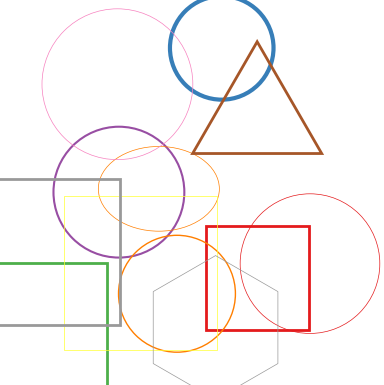[{"shape": "circle", "thickness": 0.5, "radius": 0.91, "center": [0.805, 0.315]}, {"shape": "square", "thickness": 2, "radius": 0.67, "center": [0.669, 0.278]}, {"shape": "circle", "thickness": 3, "radius": 0.67, "center": [0.576, 0.876]}, {"shape": "square", "thickness": 2, "radius": 0.81, "center": [0.115, 0.154]}, {"shape": "circle", "thickness": 1.5, "radius": 0.85, "center": [0.309, 0.501]}, {"shape": "oval", "thickness": 0.5, "radius": 0.79, "center": [0.413, 0.51]}, {"shape": "circle", "thickness": 1, "radius": 0.76, "center": [0.46, 0.237]}, {"shape": "square", "thickness": 0.5, "radius": 1.0, "center": [0.364, 0.291]}, {"shape": "triangle", "thickness": 2, "radius": 0.97, "center": [0.668, 0.698]}, {"shape": "circle", "thickness": 0.5, "radius": 0.98, "center": [0.305, 0.781]}, {"shape": "square", "thickness": 2, "radius": 0.95, "center": [0.122, 0.346]}, {"shape": "hexagon", "thickness": 0.5, "radius": 0.93, "center": [0.56, 0.149]}]